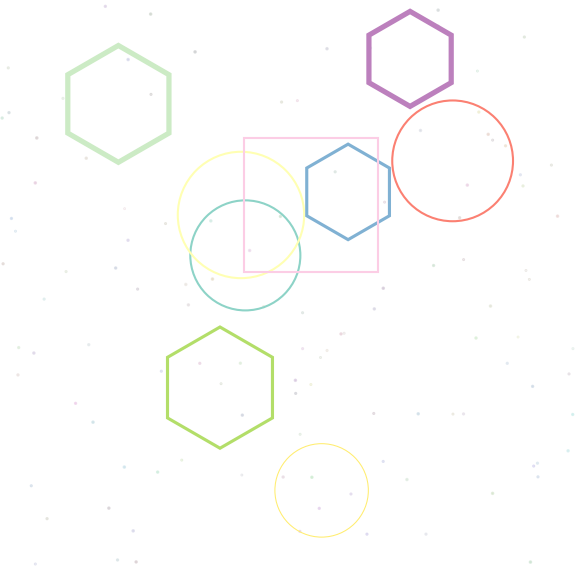[{"shape": "circle", "thickness": 1, "radius": 0.48, "center": [0.425, 0.557]}, {"shape": "circle", "thickness": 1, "radius": 0.55, "center": [0.417, 0.627]}, {"shape": "circle", "thickness": 1, "radius": 0.52, "center": [0.784, 0.721]}, {"shape": "hexagon", "thickness": 1.5, "radius": 0.41, "center": [0.603, 0.667]}, {"shape": "hexagon", "thickness": 1.5, "radius": 0.52, "center": [0.381, 0.328]}, {"shape": "square", "thickness": 1, "radius": 0.58, "center": [0.538, 0.644]}, {"shape": "hexagon", "thickness": 2.5, "radius": 0.41, "center": [0.71, 0.897]}, {"shape": "hexagon", "thickness": 2.5, "radius": 0.51, "center": [0.205, 0.819]}, {"shape": "circle", "thickness": 0.5, "radius": 0.4, "center": [0.557, 0.15]}]